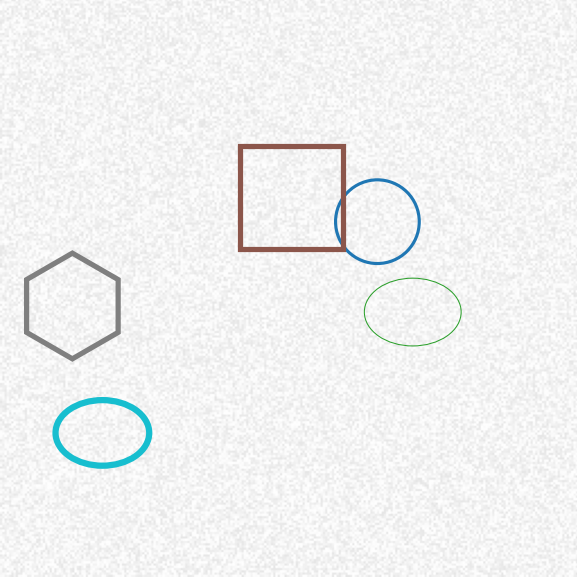[{"shape": "circle", "thickness": 1.5, "radius": 0.36, "center": [0.654, 0.615]}, {"shape": "oval", "thickness": 0.5, "radius": 0.42, "center": [0.715, 0.459]}, {"shape": "square", "thickness": 2.5, "radius": 0.45, "center": [0.505, 0.657]}, {"shape": "hexagon", "thickness": 2.5, "radius": 0.46, "center": [0.125, 0.469]}, {"shape": "oval", "thickness": 3, "radius": 0.41, "center": [0.177, 0.25]}]